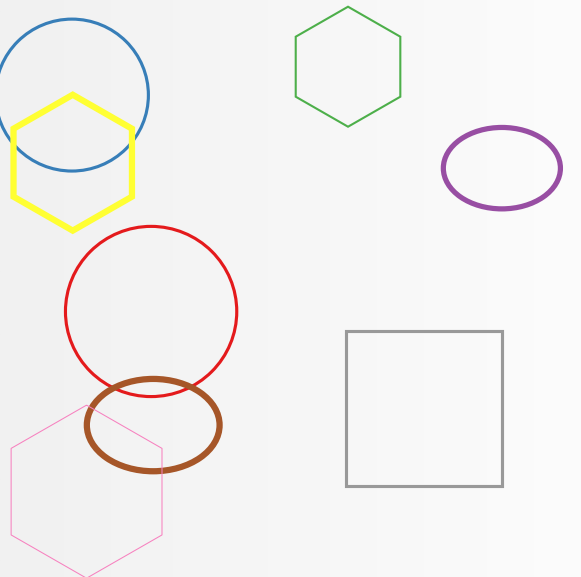[{"shape": "circle", "thickness": 1.5, "radius": 0.74, "center": [0.26, 0.46]}, {"shape": "circle", "thickness": 1.5, "radius": 0.66, "center": [0.124, 0.834]}, {"shape": "hexagon", "thickness": 1, "radius": 0.52, "center": [0.599, 0.884]}, {"shape": "oval", "thickness": 2.5, "radius": 0.5, "center": [0.863, 0.708]}, {"shape": "hexagon", "thickness": 3, "radius": 0.59, "center": [0.125, 0.717]}, {"shape": "oval", "thickness": 3, "radius": 0.57, "center": [0.264, 0.263]}, {"shape": "hexagon", "thickness": 0.5, "radius": 0.75, "center": [0.149, 0.148]}, {"shape": "square", "thickness": 1.5, "radius": 0.67, "center": [0.73, 0.291]}]